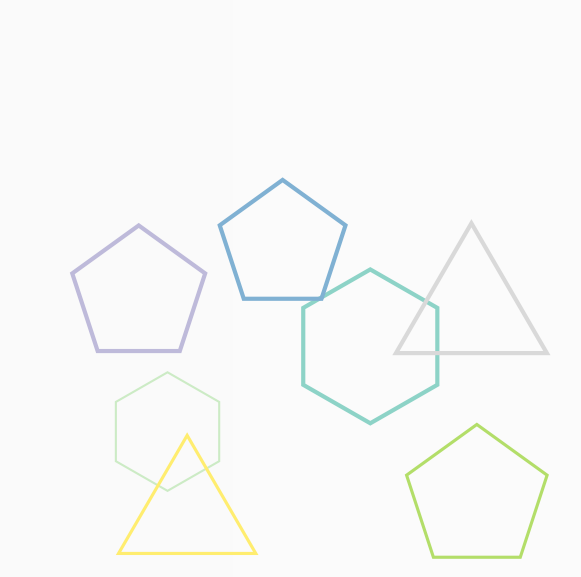[{"shape": "hexagon", "thickness": 2, "radius": 0.67, "center": [0.637, 0.399]}, {"shape": "pentagon", "thickness": 2, "radius": 0.6, "center": [0.239, 0.489]}, {"shape": "pentagon", "thickness": 2, "radius": 0.57, "center": [0.486, 0.574]}, {"shape": "pentagon", "thickness": 1.5, "radius": 0.64, "center": [0.82, 0.137]}, {"shape": "triangle", "thickness": 2, "radius": 0.75, "center": [0.811, 0.463]}, {"shape": "hexagon", "thickness": 1, "radius": 0.51, "center": [0.288, 0.252]}, {"shape": "triangle", "thickness": 1.5, "radius": 0.68, "center": [0.322, 0.109]}]